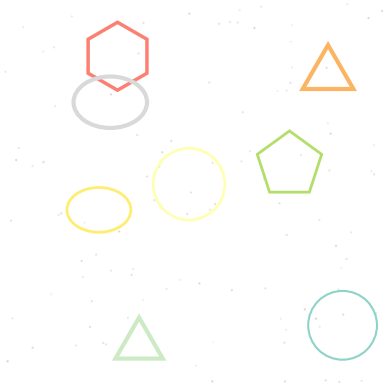[{"shape": "circle", "thickness": 1.5, "radius": 0.45, "center": [0.89, 0.155]}, {"shape": "circle", "thickness": 2, "radius": 0.47, "center": [0.491, 0.522]}, {"shape": "hexagon", "thickness": 2.5, "radius": 0.44, "center": [0.305, 0.854]}, {"shape": "triangle", "thickness": 3, "radius": 0.38, "center": [0.852, 0.807]}, {"shape": "pentagon", "thickness": 2, "radius": 0.44, "center": [0.752, 0.572]}, {"shape": "oval", "thickness": 3, "radius": 0.48, "center": [0.286, 0.734]}, {"shape": "triangle", "thickness": 3, "radius": 0.35, "center": [0.361, 0.104]}, {"shape": "oval", "thickness": 2, "radius": 0.42, "center": [0.257, 0.455]}]